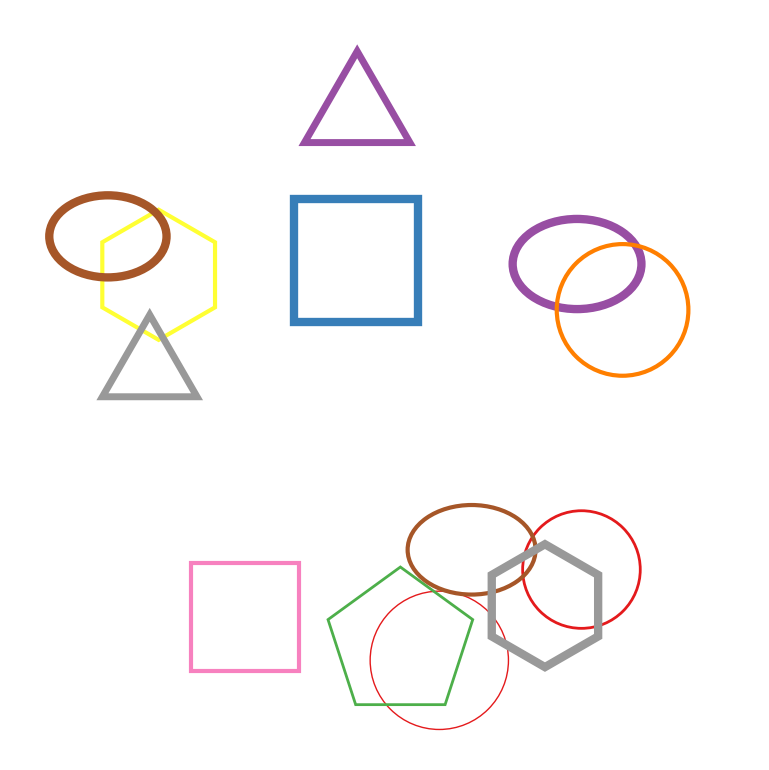[{"shape": "circle", "thickness": 0.5, "radius": 0.45, "center": [0.571, 0.142]}, {"shape": "circle", "thickness": 1, "radius": 0.38, "center": [0.755, 0.26]}, {"shape": "square", "thickness": 3, "radius": 0.4, "center": [0.462, 0.661]}, {"shape": "pentagon", "thickness": 1, "radius": 0.49, "center": [0.52, 0.165]}, {"shape": "triangle", "thickness": 2.5, "radius": 0.4, "center": [0.464, 0.854]}, {"shape": "oval", "thickness": 3, "radius": 0.42, "center": [0.749, 0.657]}, {"shape": "circle", "thickness": 1.5, "radius": 0.43, "center": [0.809, 0.598]}, {"shape": "hexagon", "thickness": 1.5, "radius": 0.42, "center": [0.206, 0.643]}, {"shape": "oval", "thickness": 3, "radius": 0.38, "center": [0.14, 0.693]}, {"shape": "oval", "thickness": 1.5, "radius": 0.42, "center": [0.612, 0.286]}, {"shape": "square", "thickness": 1.5, "radius": 0.35, "center": [0.319, 0.199]}, {"shape": "triangle", "thickness": 2.5, "radius": 0.35, "center": [0.194, 0.52]}, {"shape": "hexagon", "thickness": 3, "radius": 0.4, "center": [0.708, 0.213]}]